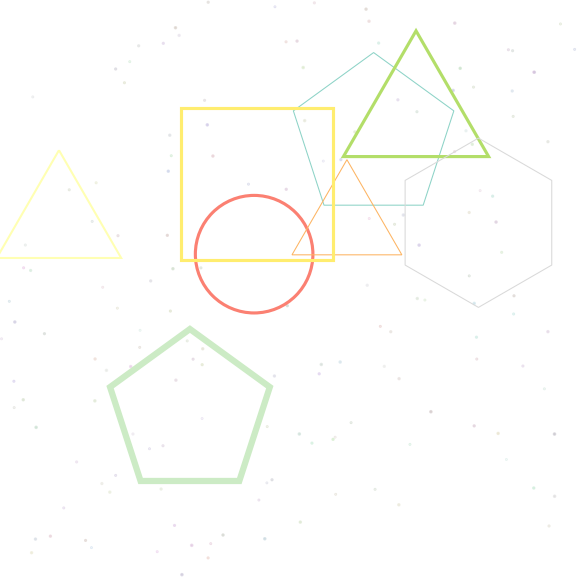[{"shape": "pentagon", "thickness": 0.5, "radius": 0.73, "center": [0.647, 0.762]}, {"shape": "triangle", "thickness": 1, "radius": 0.62, "center": [0.102, 0.615]}, {"shape": "circle", "thickness": 1.5, "radius": 0.51, "center": [0.44, 0.559]}, {"shape": "triangle", "thickness": 0.5, "radius": 0.55, "center": [0.601, 0.613]}, {"shape": "triangle", "thickness": 1.5, "radius": 0.73, "center": [0.72, 0.801]}, {"shape": "hexagon", "thickness": 0.5, "radius": 0.73, "center": [0.828, 0.613]}, {"shape": "pentagon", "thickness": 3, "radius": 0.73, "center": [0.329, 0.284]}, {"shape": "square", "thickness": 1.5, "radius": 0.66, "center": [0.445, 0.681]}]